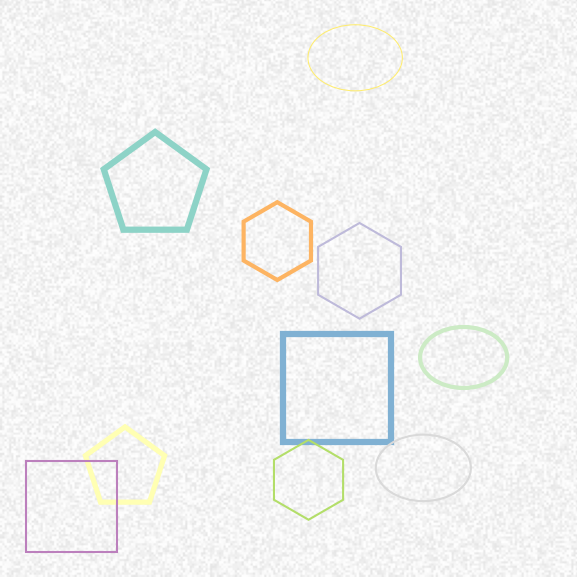[{"shape": "pentagon", "thickness": 3, "radius": 0.47, "center": [0.269, 0.677]}, {"shape": "pentagon", "thickness": 2.5, "radius": 0.36, "center": [0.216, 0.188]}, {"shape": "hexagon", "thickness": 1, "radius": 0.41, "center": [0.623, 0.53]}, {"shape": "square", "thickness": 3, "radius": 0.47, "center": [0.583, 0.328]}, {"shape": "hexagon", "thickness": 2, "radius": 0.34, "center": [0.48, 0.582]}, {"shape": "hexagon", "thickness": 1, "radius": 0.35, "center": [0.534, 0.168]}, {"shape": "oval", "thickness": 1, "radius": 0.41, "center": [0.733, 0.189]}, {"shape": "square", "thickness": 1, "radius": 0.39, "center": [0.124, 0.122]}, {"shape": "oval", "thickness": 2, "radius": 0.38, "center": [0.803, 0.38]}, {"shape": "oval", "thickness": 0.5, "radius": 0.41, "center": [0.615, 0.899]}]